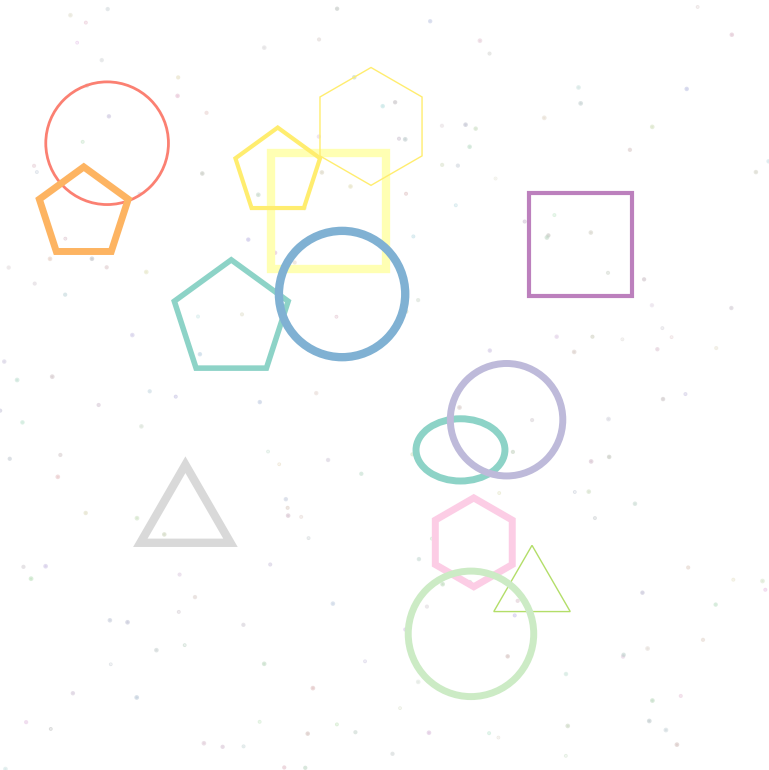[{"shape": "pentagon", "thickness": 2, "radius": 0.39, "center": [0.3, 0.585]}, {"shape": "oval", "thickness": 2.5, "radius": 0.29, "center": [0.598, 0.416]}, {"shape": "square", "thickness": 3, "radius": 0.38, "center": [0.427, 0.726]}, {"shape": "circle", "thickness": 2.5, "radius": 0.37, "center": [0.658, 0.455]}, {"shape": "circle", "thickness": 1, "radius": 0.4, "center": [0.139, 0.814]}, {"shape": "circle", "thickness": 3, "radius": 0.41, "center": [0.444, 0.618]}, {"shape": "pentagon", "thickness": 2.5, "radius": 0.3, "center": [0.109, 0.722]}, {"shape": "triangle", "thickness": 0.5, "radius": 0.29, "center": [0.691, 0.234]}, {"shape": "hexagon", "thickness": 2.5, "radius": 0.29, "center": [0.615, 0.296]}, {"shape": "triangle", "thickness": 3, "radius": 0.34, "center": [0.241, 0.329]}, {"shape": "square", "thickness": 1.5, "radius": 0.33, "center": [0.754, 0.683]}, {"shape": "circle", "thickness": 2.5, "radius": 0.41, "center": [0.612, 0.177]}, {"shape": "hexagon", "thickness": 0.5, "radius": 0.38, "center": [0.482, 0.836]}, {"shape": "pentagon", "thickness": 1.5, "radius": 0.29, "center": [0.361, 0.777]}]